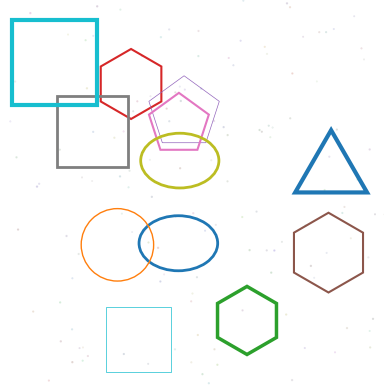[{"shape": "triangle", "thickness": 3, "radius": 0.54, "center": [0.86, 0.554]}, {"shape": "oval", "thickness": 2, "radius": 0.51, "center": [0.463, 0.368]}, {"shape": "circle", "thickness": 1, "radius": 0.47, "center": [0.305, 0.364]}, {"shape": "hexagon", "thickness": 2.5, "radius": 0.44, "center": [0.642, 0.168]}, {"shape": "hexagon", "thickness": 1.5, "radius": 0.45, "center": [0.34, 0.782]}, {"shape": "pentagon", "thickness": 0.5, "radius": 0.48, "center": [0.478, 0.707]}, {"shape": "hexagon", "thickness": 1.5, "radius": 0.52, "center": [0.853, 0.344]}, {"shape": "pentagon", "thickness": 1.5, "radius": 0.41, "center": [0.465, 0.677]}, {"shape": "square", "thickness": 2, "radius": 0.46, "center": [0.24, 0.658]}, {"shape": "oval", "thickness": 2, "radius": 0.51, "center": [0.467, 0.583]}, {"shape": "square", "thickness": 3, "radius": 0.55, "center": [0.142, 0.838]}, {"shape": "square", "thickness": 0.5, "radius": 0.42, "center": [0.359, 0.118]}]